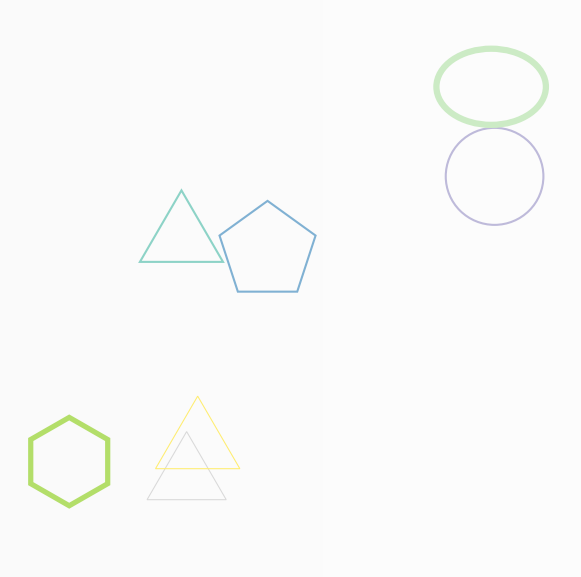[{"shape": "triangle", "thickness": 1, "radius": 0.41, "center": [0.312, 0.587]}, {"shape": "circle", "thickness": 1, "radius": 0.42, "center": [0.851, 0.694]}, {"shape": "pentagon", "thickness": 1, "radius": 0.43, "center": [0.46, 0.564]}, {"shape": "hexagon", "thickness": 2.5, "radius": 0.38, "center": [0.119, 0.2]}, {"shape": "triangle", "thickness": 0.5, "radius": 0.39, "center": [0.321, 0.173]}, {"shape": "oval", "thickness": 3, "radius": 0.47, "center": [0.845, 0.849]}, {"shape": "triangle", "thickness": 0.5, "radius": 0.42, "center": [0.34, 0.229]}]